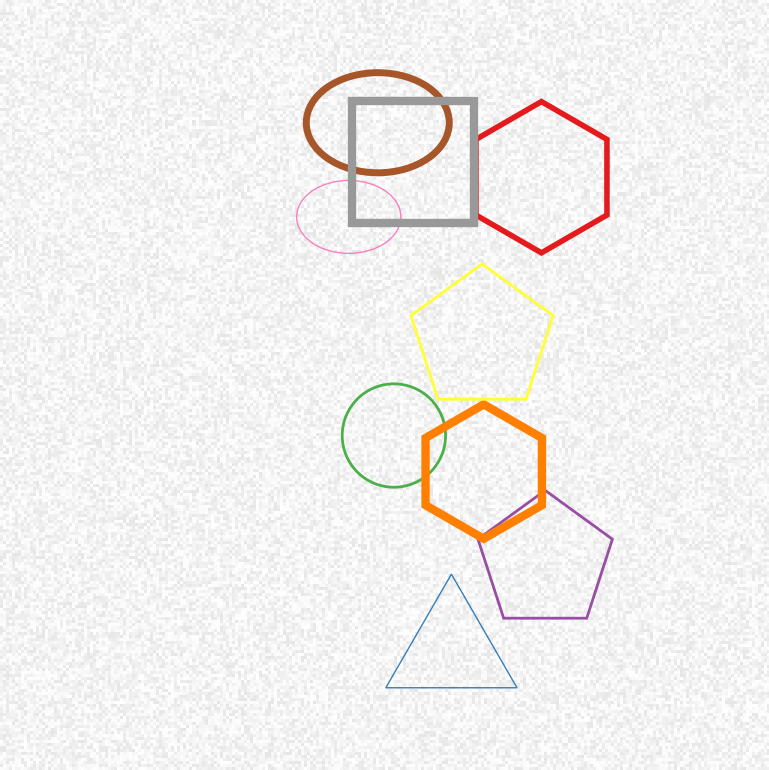[{"shape": "hexagon", "thickness": 2, "radius": 0.49, "center": [0.703, 0.77]}, {"shape": "triangle", "thickness": 0.5, "radius": 0.49, "center": [0.586, 0.156]}, {"shape": "circle", "thickness": 1, "radius": 0.34, "center": [0.512, 0.434]}, {"shape": "pentagon", "thickness": 1, "radius": 0.46, "center": [0.708, 0.271]}, {"shape": "hexagon", "thickness": 3, "radius": 0.44, "center": [0.628, 0.388]}, {"shape": "pentagon", "thickness": 1, "radius": 0.49, "center": [0.626, 0.56]}, {"shape": "oval", "thickness": 2.5, "radius": 0.46, "center": [0.491, 0.841]}, {"shape": "oval", "thickness": 0.5, "radius": 0.34, "center": [0.453, 0.718]}, {"shape": "square", "thickness": 3, "radius": 0.4, "center": [0.536, 0.79]}]